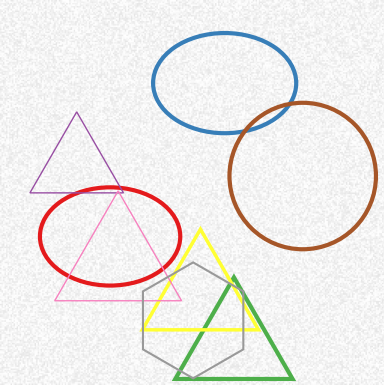[{"shape": "oval", "thickness": 3, "radius": 0.91, "center": [0.286, 0.386]}, {"shape": "oval", "thickness": 3, "radius": 0.93, "center": [0.584, 0.784]}, {"shape": "triangle", "thickness": 3, "radius": 0.88, "center": [0.608, 0.104]}, {"shape": "triangle", "thickness": 1, "radius": 0.7, "center": [0.199, 0.569]}, {"shape": "triangle", "thickness": 2.5, "radius": 0.87, "center": [0.521, 0.23]}, {"shape": "circle", "thickness": 3, "radius": 0.95, "center": [0.786, 0.543]}, {"shape": "triangle", "thickness": 1, "radius": 0.95, "center": [0.307, 0.314]}, {"shape": "hexagon", "thickness": 1.5, "radius": 0.75, "center": [0.502, 0.168]}]